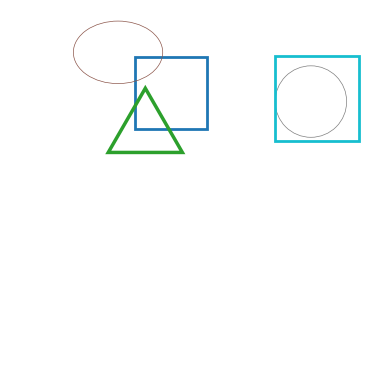[{"shape": "square", "thickness": 2, "radius": 0.47, "center": [0.444, 0.759]}, {"shape": "triangle", "thickness": 2.5, "radius": 0.56, "center": [0.377, 0.66]}, {"shape": "oval", "thickness": 0.5, "radius": 0.58, "center": [0.307, 0.864]}, {"shape": "circle", "thickness": 0.5, "radius": 0.46, "center": [0.808, 0.736]}, {"shape": "square", "thickness": 2, "radius": 0.55, "center": [0.823, 0.745]}]